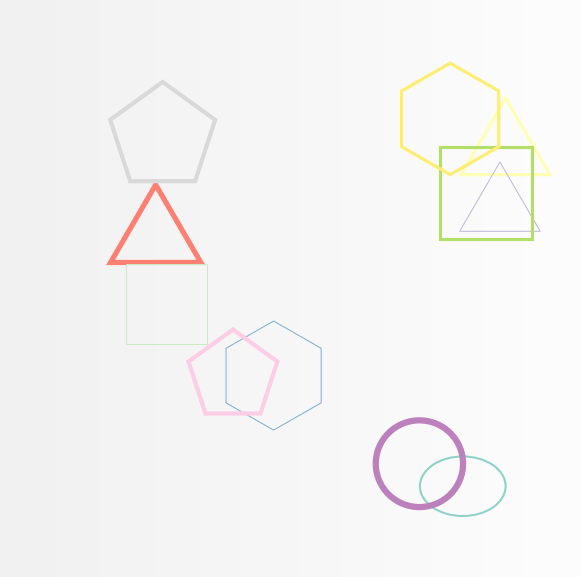[{"shape": "oval", "thickness": 1, "radius": 0.37, "center": [0.796, 0.157]}, {"shape": "triangle", "thickness": 1.5, "radius": 0.44, "center": [0.87, 0.741]}, {"shape": "triangle", "thickness": 0.5, "radius": 0.4, "center": [0.86, 0.639]}, {"shape": "triangle", "thickness": 2.5, "radius": 0.45, "center": [0.268, 0.589]}, {"shape": "hexagon", "thickness": 0.5, "radius": 0.47, "center": [0.471, 0.349]}, {"shape": "square", "thickness": 1.5, "radius": 0.4, "center": [0.836, 0.665]}, {"shape": "pentagon", "thickness": 2, "radius": 0.4, "center": [0.401, 0.348]}, {"shape": "pentagon", "thickness": 2, "radius": 0.47, "center": [0.28, 0.762]}, {"shape": "circle", "thickness": 3, "radius": 0.38, "center": [0.722, 0.196]}, {"shape": "square", "thickness": 0.5, "radius": 0.35, "center": [0.287, 0.473]}, {"shape": "hexagon", "thickness": 1.5, "radius": 0.48, "center": [0.775, 0.793]}]